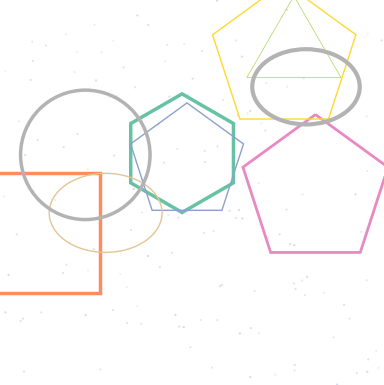[{"shape": "hexagon", "thickness": 2.5, "radius": 0.77, "center": [0.473, 0.602]}, {"shape": "square", "thickness": 2.5, "radius": 0.78, "center": [0.103, 0.395]}, {"shape": "pentagon", "thickness": 1, "radius": 0.77, "center": [0.486, 0.578]}, {"shape": "pentagon", "thickness": 2, "radius": 0.99, "center": [0.819, 0.505]}, {"shape": "triangle", "thickness": 0.5, "radius": 0.71, "center": [0.763, 0.869]}, {"shape": "pentagon", "thickness": 1, "radius": 0.98, "center": [0.738, 0.849]}, {"shape": "oval", "thickness": 1, "radius": 0.73, "center": [0.274, 0.447]}, {"shape": "circle", "thickness": 2.5, "radius": 0.84, "center": [0.222, 0.598]}, {"shape": "oval", "thickness": 3, "radius": 0.7, "center": [0.795, 0.775]}]